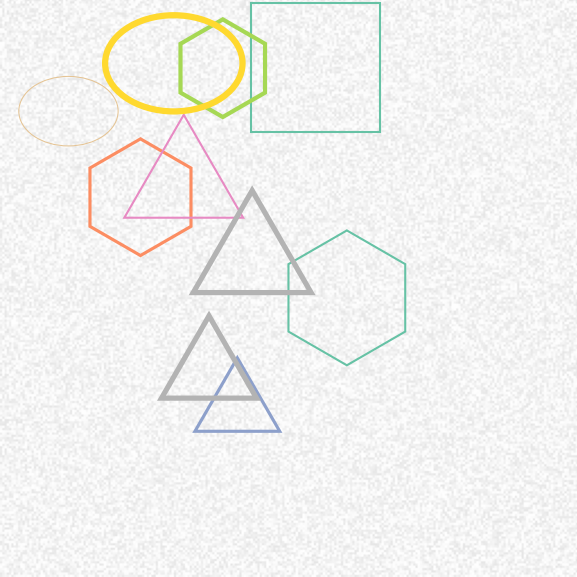[{"shape": "hexagon", "thickness": 1, "radius": 0.58, "center": [0.601, 0.483]}, {"shape": "square", "thickness": 1, "radius": 0.56, "center": [0.546, 0.882]}, {"shape": "hexagon", "thickness": 1.5, "radius": 0.51, "center": [0.243, 0.658]}, {"shape": "triangle", "thickness": 1.5, "radius": 0.42, "center": [0.411, 0.295]}, {"shape": "triangle", "thickness": 1, "radius": 0.59, "center": [0.318, 0.682]}, {"shape": "hexagon", "thickness": 2, "radius": 0.42, "center": [0.386, 0.881]}, {"shape": "oval", "thickness": 3, "radius": 0.59, "center": [0.301, 0.889]}, {"shape": "oval", "thickness": 0.5, "radius": 0.43, "center": [0.119, 0.807]}, {"shape": "triangle", "thickness": 2.5, "radius": 0.59, "center": [0.437, 0.551]}, {"shape": "triangle", "thickness": 2.5, "radius": 0.47, "center": [0.362, 0.357]}]